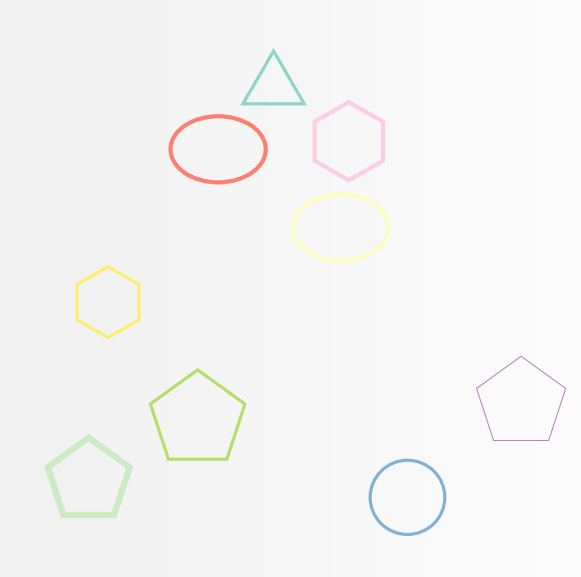[{"shape": "triangle", "thickness": 1.5, "radius": 0.3, "center": [0.471, 0.85]}, {"shape": "oval", "thickness": 1.5, "radius": 0.41, "center": [0.587, 0.605]}, {"shape": "oval", "thickness": 2, "radius": 0.41, "center": [0.375, 0.741]}, {"shape": "circle", "thickness": 1.5, "radius": 0.32, "center": [0.701, 0.138]}, {"shape": "pentagon", "thickness": 1.5, "radius": 0.43, "center": [0.34, 0.273]}, {"shape": "hexagon", "thickness": 2, "radius": 0.34, "center": [0.6, 0.755]}, {"shape": "pentagon", "thickness": 0.5, "radius": 0.4, "center": [0.897, 0.302]}, {"shape": "pentagon", "thickness": 3, "radius": 0.37, "center": [0.153, 0.167]}, {"shape": "hexagon", "thickness": 1.5, "radius": 0.31, "center": [0.186, 0.476]}]